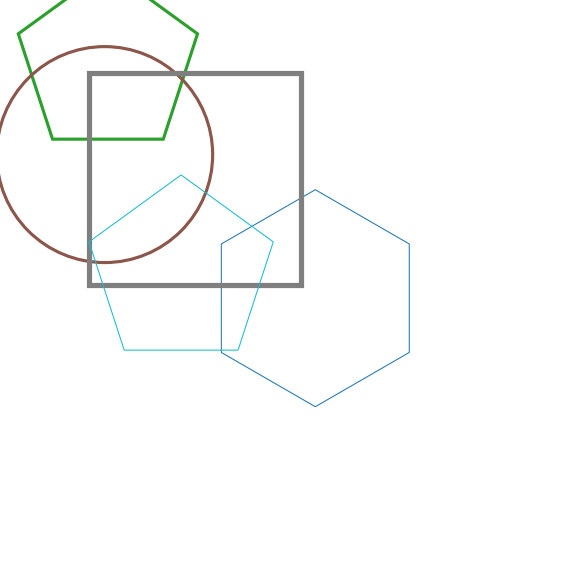[{"shape": "hexagon", "thickness": 0.5, "radius": 0.94, "center": [0.546, 0.483]}, {"shape": "pentagon", "thickness": 1.5, "radius": 0.82, "center": [0.187, 0.89]}, {"shape": "circle", "thickness": 1.5, "radius": 0.93, "center": [0.181, 0.731]}, {"shape": "square", "thickness": 2.5, "radius": 0.92, "center": [0.337, 0.689]}, {"shape": "pentagon", "thickness": 0.5, "radius": 0.84, "center": [0.314, 0.529]}]